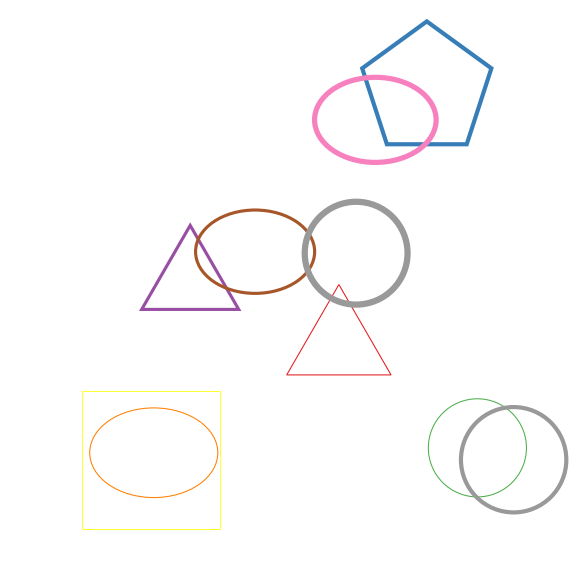[{"shape": "triangle", "thickness": 0.5, "radius": 0.52, "center": [0.587, 0.402]}, {"shape": "pentagon", "thickness": 2, "radius": 0.59, "center": [0.739, 0.844]}, {"shape": "circle", "thickness": 0.5, "radius": 0.42, "center": [0.827, 0.224]}, {"shape": "triangle", "thickness": 1.5, "radius": 0.48, "center": [0.329, 0.512]}, {"shape": "oval", "thickness": 0.5, "radius": 0.55, "center": [0.266, 0.215]}, {"shape": "square", "thickness": 0.5, "radius": 0.6, "center": [0.262, 0.202]}, {"shape": "oval", "thickness": 1.5, "radius": 0.52, "center": [0.442, 0.563]}, {"shape": "oval", "thickness": 2.5, "radius": 0.53, "center": [0.65, 0.792]}, {"shape": "circle", "thickness": 2, "radius": 0.46, "center": [0.889, 0.203]}, {"shape": "circle", "thickness": 3, "radius": 0.45, "center": [0.617, 0.561]}]